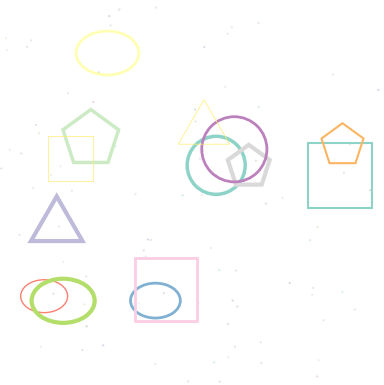[{"shape": "circle", "thickness": 2.5, "radius": 0.38, "center": [0.561, 0.571]}, {"shape": "square", "thickness": 1.5, "radius": 0.42, "center": [0.883, 0.544]}, {"shape": "oval", "thickness": 2, "radius": 0.41, "center": [0.279, 0.862]}, {"shape": "triangle", "thickness": 3, "radius": 0.39, "center": [0.147, 0.413]}, {"shape": "oval", "thickness": 1, "radius": 0.3, "center": [0.115, 0.231]}, {"shape": "oval", "thickness": 2, "radius": 0.32, "center": [0.404, 0.219]}, {"shape": "pentagon", "thickness": 1.5, "radius": 0.29, "center": [0.89, 0.623]}, {"shape": "oval", "thickness": 3, "radius": 0.41, "center": [0.164, 0.219]}, {"shape": "square", "thickness": 2, "radius": 0.4, "center": [0.431, 0.248]}, {"shape": "pentagon", "thickness": 3, "radius": 0.29, "center": [0.646, 0.567]}, {"shape": "circle", "thickness": 2, "radius": 0.42, "center": [0.609, 0.612]}, {"shape": "pentagon", "thickness": 2.5, "radius": 0.38, "center": [0.236, 0.639]}, {"shape": "triangle", "thickness": 0.5, "radius": 0.38, "center": [0.53, 0.664]}, {"shape": "square", "thickness": 0.5, "radius": 0.29, "center": [0.183, 0.588]}]